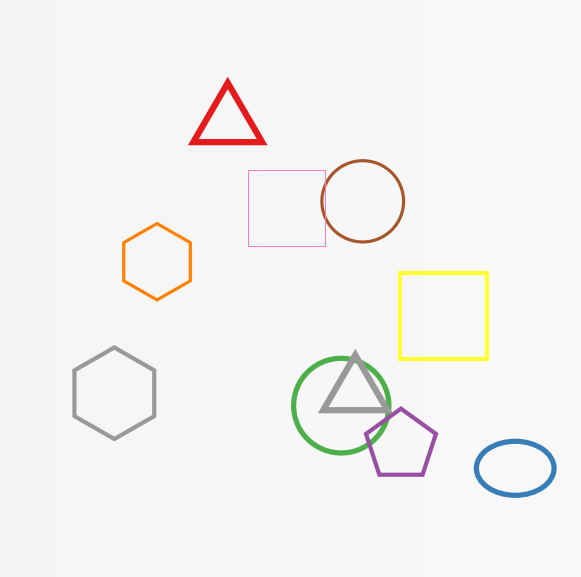[{"shape": "triangle", "thickness": 3, "radius": 0.34, "center": [0.392, 0.787]}, {"shape": "oval", "thickness": 2.5, "radius": 0.33, "center": [0.886, 0.188]}, {"shape": "circle", "thickness": 2.5, "radius": 0.41, "center": [0.587, 0.297]}, {"shape": "pentagon", "thickness": 2, "radius": 0.32, "center": [0.69, 0.228]}, {"shape": "hexagon", "thickness": 1.5, "radius": 0.33, "center": [0.27, 0.546]}, {"shape": "square", "thickness": 2, "radius": 0.37, "center": [0.763, 0.452]}, {"shape": "circle", "thickness": 1.5, "radius": 0.35, "center": [0.624, 0.651]}, {"shape": "square", "thickness": 0.5, "radius": 0.33, "center": [0.492, 0.639]}, {"shape": "hexagon", "thickness": 2, "radius": 0.4, "center": [0.197, 0.318]}, {"shape": "triangle", "thickness": 3, "radius": 0.32, "center": [0.611, 0.321]}]